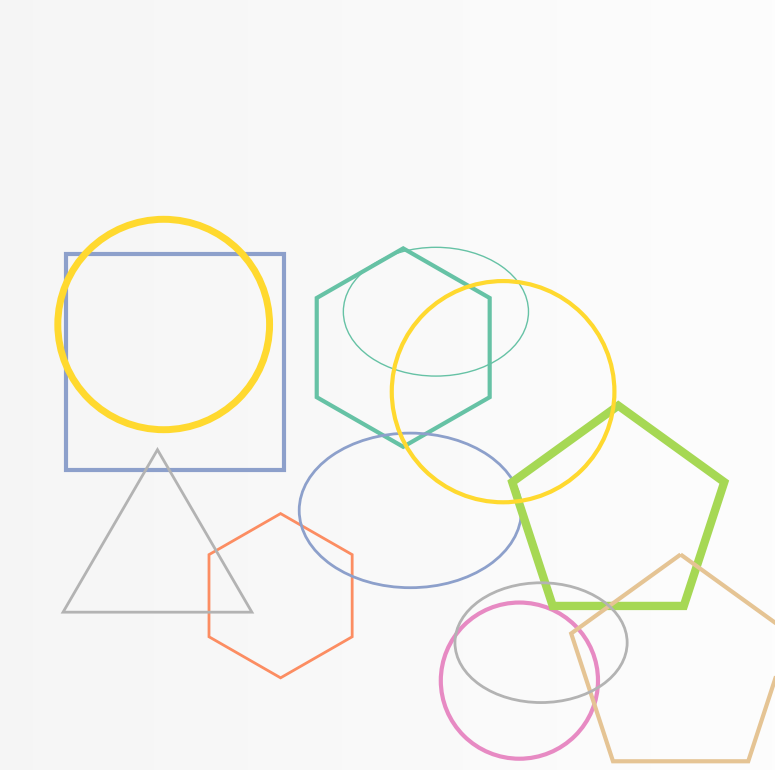[{"shape": "hexagon", "thickness": 1.5, "radius": 0.64, "center": [0.52, 0.549]}, {"shape": "oval", "thickness": 0.5, "radius": 0.6, "center": [0.562, 0.595]}, {"shape": "hexagon", "thickness": 1, "radius": 0.53, "center": [0.362, 0.226]}, {"shape": "square", "thickness": 1.5, "radius": 0.7, "center": [0.226, 0.53]}, {"shape": "oval", "thickness": 1, "radius": 0.72, "center": [0.529, 0.337]}, {"shape": "circle", "thickness": 1.5, "radius": 0.51, "center": [0.67, 0.116]}, {"shape": "pentagon", "thickness": 3, "radius": 0.72, "center": [0.798, 0.329]}, {"shape": "circle", "thickness": 2.5, "radius": 0.68, "center": [0.211, 0.579]}, {"shape": "circle", "thickness": 1.5, "radius": 0.72, "center": [0.649, 0.491]}, {"shape": "pentagon", "thickness": 1.5, "radius": 0.74, "center": [0.878, 0.131]}, {"shape": "triangle", "thickness": 1, "radius": 0.7, "center": [0.203, 0.275]}, {"shape": "oval", "thickness": 1, "radius": 0.56, "center": [0.698, 0.165]}]